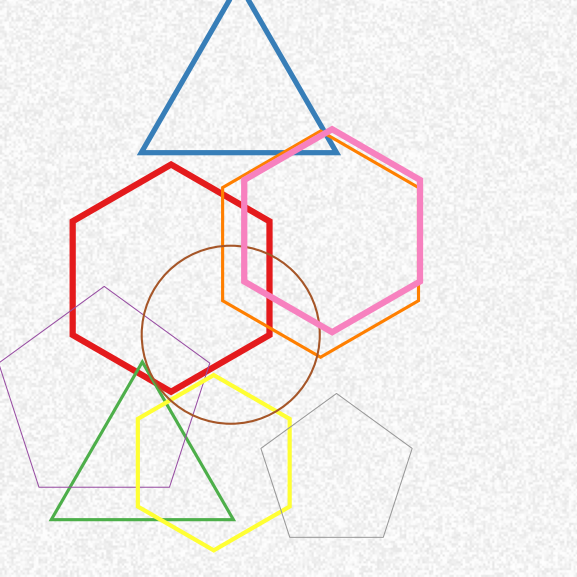[{"shape": "hexagon", "thickness": 3, "radius": 0.98, "center": [0.296, 0.518]}, {"shape": "triangle", "thickness": 2.5, "radius": 0.98, "center": [0.414, 0.832]}, {"shape": "triangle", "thickness": 1.5, "radius": 0.91, "center": [0.246, 0.19]}, {"shape": "pentagon", "thickness": 0.5, "radius": 0.96, "center": [0.18, 0.311]}, {"shape": "hexagon", "thickness": 1.5, "radius": 0.98, "center": [0.555, 0.576]}, {"shape": "hexagon", "thickness": 2, "radius": 0.76, "center": [0.37, 0.198]}, {"shape": "circle", "thickness": 1, "radius": 0.77, "center": [0.4, 0.42]}, {"shape": "hexagon", "thickness": 3, "radius": 0.88, "center": [0.575, 0.6]}, {"shape": "pentagon", "thickness": 0.5, "radius": 0.69, "center": [0.583, 0.18]}]